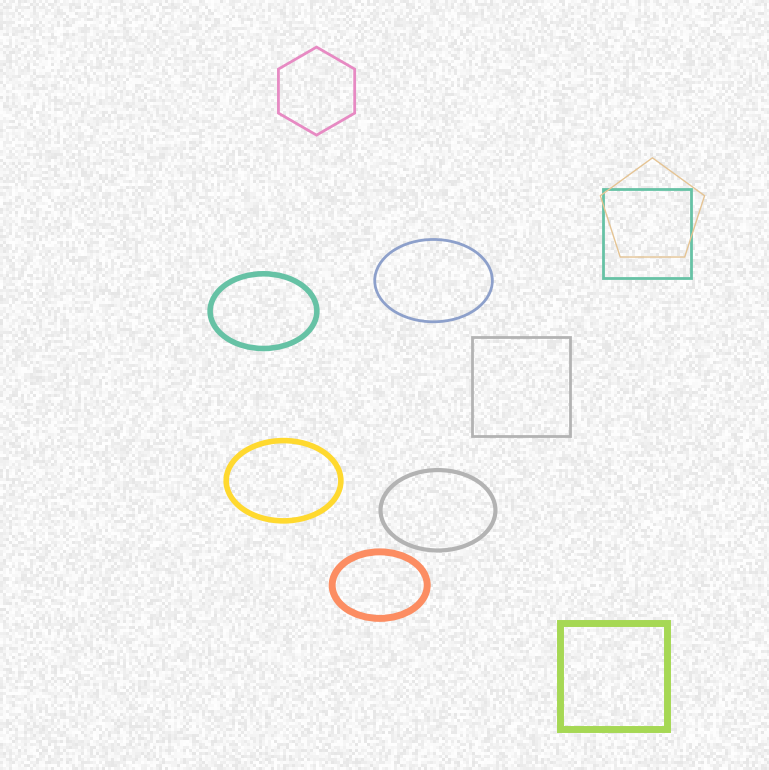[{"shape": "oval", "thickness": 2, "radius": 0.35, "center": [0.342, 0.596]}, {"shape": "square", "thickness": 1, "radius": 0.29, "center": [0.84, 0.697]}, {"shape": "oval", "thickness": 2.5, "radius": 0.31, "center": [0.493, 0.24]}, {"shape": "oval", "thickness": 1, "radius": 0.38, "center": [0.563, 0.636]}, {"shape": "hexagon", "thickness": 1, "radius": 0.29, "center": [0.411, 0.882]}, {"shape": "square", "thickness": 2.5, "radius": 0.35, "center": [0.797, 0.122]}, {"shape": "oval", "thickness": 2, "radius": 0.37, "center": [0.368, 0.376]}, {"shape": "pentagon", "thickness": 0.5, "radius": 0.36, "center": [0.847, 0.724]}, {"shape": "oval", "thickness": 1.5, "radius": 0.37, "center": [0.569, 0.337]}, {"shape": "square", "thickness": 1, "radius": 0.32, "center": [0.677, 0.498]}]